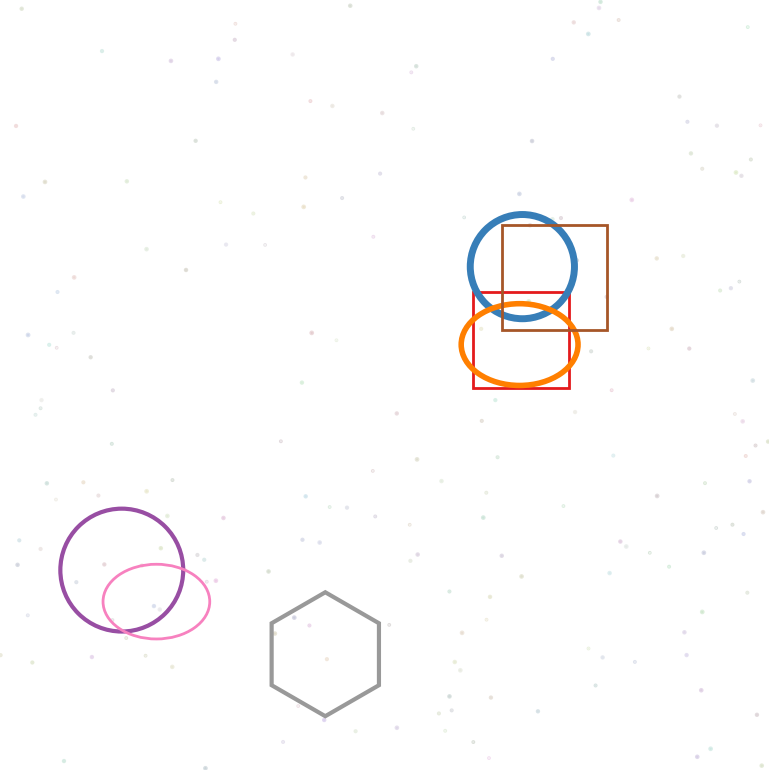[{"shape": "square", "thickness": 1, "radius": 0.31, "center": [0.677, 0.558]}, {"shape": "circle", "thickness": 2.5, "radius": 0.34, "center": [0.678, 0.654]}, {"shape": "circle", "thickness": 1.5, "radius": 0.4, "center": [0.158, 0.26]}, {"shape": "oval", "thickness": 2, "radius": 0.38, "center": [0.675, 0.552]}, {"shape": "square", "thickness": 1, "radius": 0.34, "center": [0.721, 0.64]}, {"shape": "oval", "thickness": 1, "radius": 0.35, "center": [0.203, 0.219]}, {"shape": "hexagon", "thickness": 1.5, "radius": 0.4, "center": [0.422, 0.15]}]